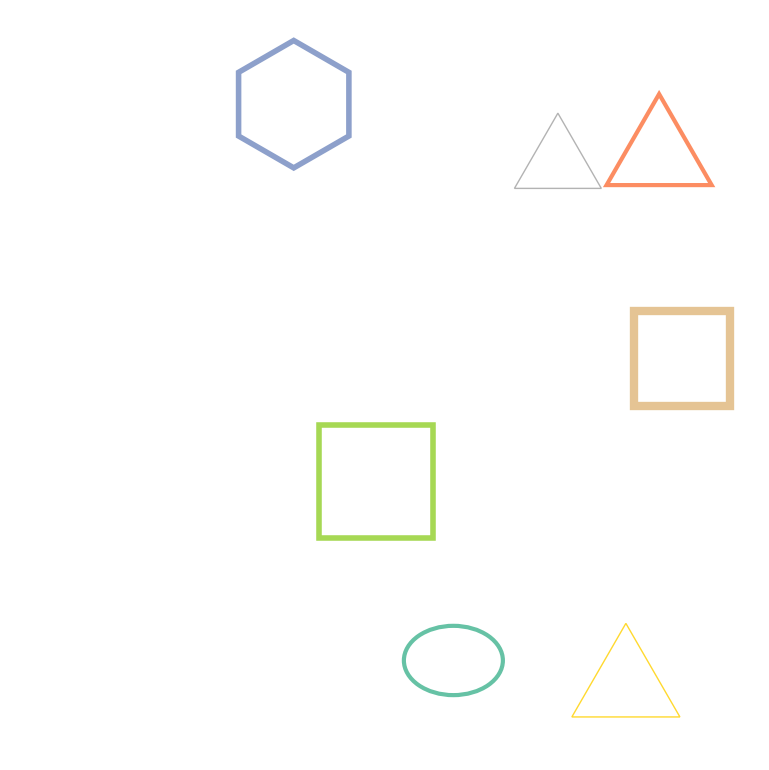[{"shape": "oval", "thickness": 1.5, "radius": 0.32, "center": [0.589, 0.142]}, {"shape": "triangle", "thickness": 1.5, "radius": 0.39, "center": [0.856, 0.799]}, {"shape": "hexagon", "thickness": 2, "radius": 0.41, "center": [0.381, 0.865]}, {"shape": "square", "thickness": 2, "radius": 0.37, "center": [0.488, 0.375]}, {"shape": "triangle", "thickness": 0.5, "radius": 0.41, "center": [0.813, 0.109]}, {"shape": "square", "thickness": 3, "radius": 0.31, "center": [0.886, 0.534]}, {"shape": "triangle", "thickness": 0.5, "radius": 0.33, "center": [0.725, 0.788]}]